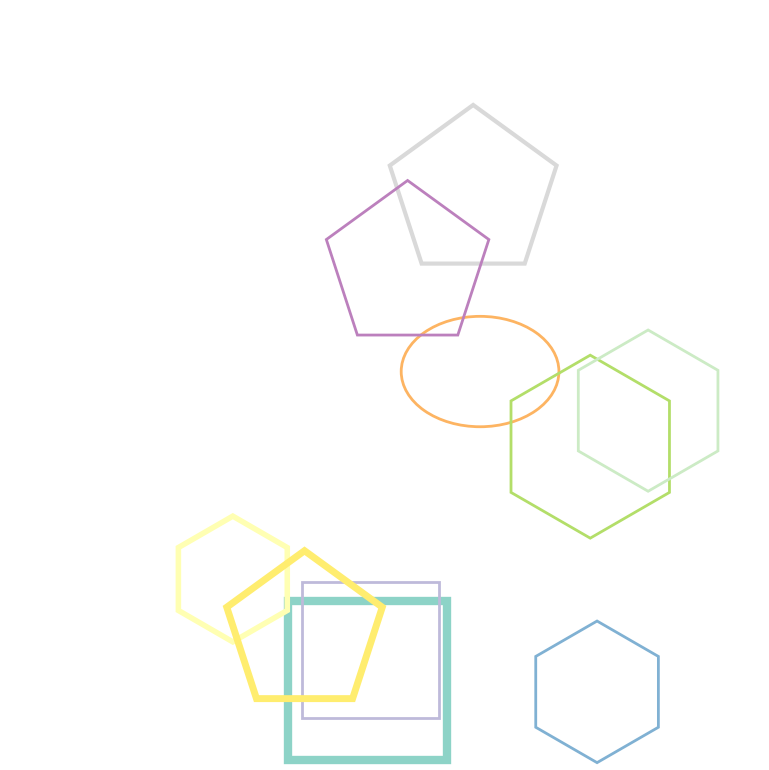[{"shape": "square", "thickness": 3, "radius": 0.52, "center": [0.477, 0.116]}, {"shape": "hexagon", "thickness": 2, "radius": 0.41, "center": [0.302, 0.248]}, {"shape": "square", "thickness": 1, "radius": 0.44, "center": [0.481, 0.156]}, {"shape": "hexagon", "thickness": 1, "radius": 0.46, "center": [0.775, 0.102]}, {"shape": "oval", "thickness": 1, "radius": 0.51, "center": [0.623, 0.517]}, {"shape": "hexagon", "thickness": 1, "radius": 0.59, "center": [0.767, 0.42]}, {"shape": "pentagon", "thickness": 1.5, "radius": 0.57, "center": [0.615, 0.75]}, {"shape": "pentagon", "thickness": 1, "radius": 0.55, "center": [0.529, 0.655]}, {"shape": "hexagon", "thickness": 1, "radius": 0.52, "center": [0.842, 0.467]}, {"shape": "pentagon", "thickness": 2.5, "radius": 0.53, "center": [0.395, 0.179]}]